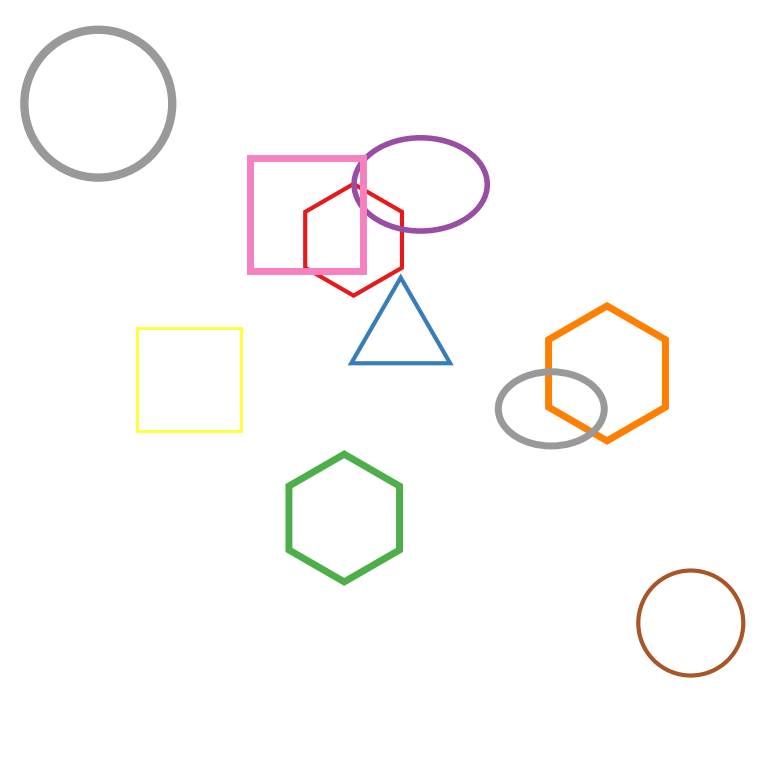[{"shape": "hexagon", "thickness": 1.5, "radius": 0.36, "center": [0.459, 0.689]}, {"shape": "triangle", "thickness": 1.5, "radius": 0.37, "center": [0.52, 0.565]}, {"shape": "hexagon", "thickness": 2.5, "radius": 0.41, "center": [0.447, 0.327]}, {"shape": "oval", "thickness": 2, "radius": 0.43, "center": [0.546, 0.761]}, {"shape": "hexagon", "thickness": 2.5, "radius": 0.44, "center": [0.788, 0.515]}, {"shape": "square", "thickness": 1, "radius": 0.34, "center": [0.246, 0.507]}, {"shape": "circle", "thickness": 1.5, "radius": 0.34, "center": [0.897, 0.191]}, {"shape": "square", "thickness": 2.5, "radius": 0.37, "center": [0.398, 0.722]}, {"shape": "circle", "thickness": 3, "radius": 0.48, "center": [0.128, 0.865]}, {"shape": "oval", "thickness": 2.5, "radius": 0.34, "center": [0.716, 0.469]}]